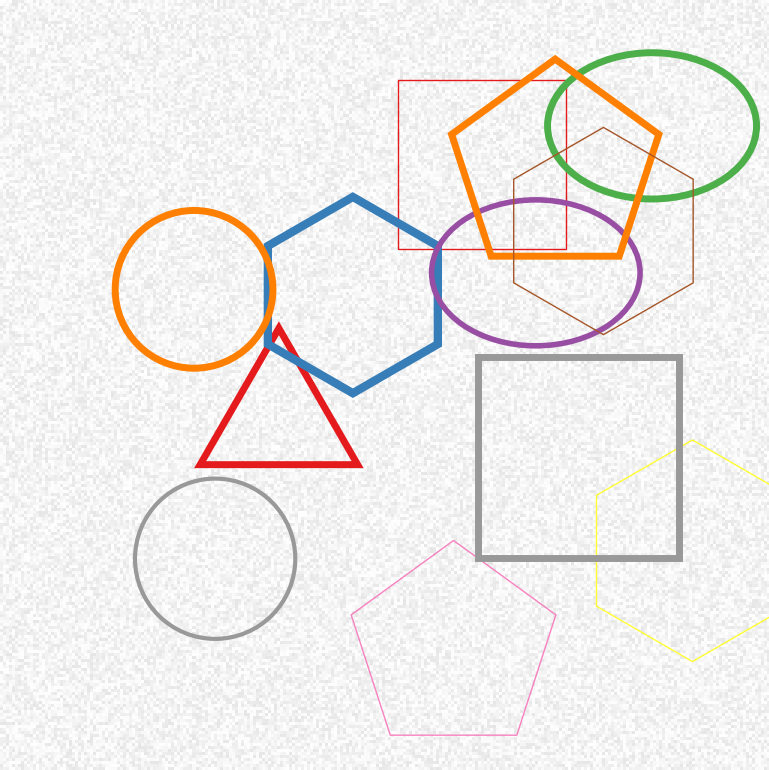[{"shape": "square", "thickness": 0.5, "radius": 0.55, "center": [0.626, 0.787]}, {"shape": "triangle", "thickness": 2.5, "radius": 0.59, "center": [0.362, 0.456]}, {"shape": "hexagon", "thickness": 3, "radius": 0.64, "center": [0.458, 0.617]}, {"shape": "oval", "thickness": 2.5, "radius": 0.68, "center": [0.847, 0.837]}, {"shape": "oval", "thickness": 2, "radius": 0.68, "center": [0.696, 0.646]}, {"shape": "pentagon", "thickness": 2.5, "radius": 0.71, "center": [0.721, 0.782]}, {"shape": "circle", "thickness": 2.5, "radius": 0.51, "center": [0.252, 0.624]}, {"shape": "hexagon", "thickness": 0.5, "radius": 0.72, "center": [0.899, 0.285]}, {"shape": "hexagon", "thickness": 0.5, "radius": 0.67, "center": [0.784, 0.7]}, {"shape": "pentagon", "thickness": 0.5, "radius": 0.7, "center": [0.589, 0.158]}, {"shape": "square", "thickness": 2.5, "radius": 0.65, "center": [0.751, 0.406]}, {"shape": "circle", "thickness": 1.5, "radius": 0.52, "center": [0.279, 0.274]}]